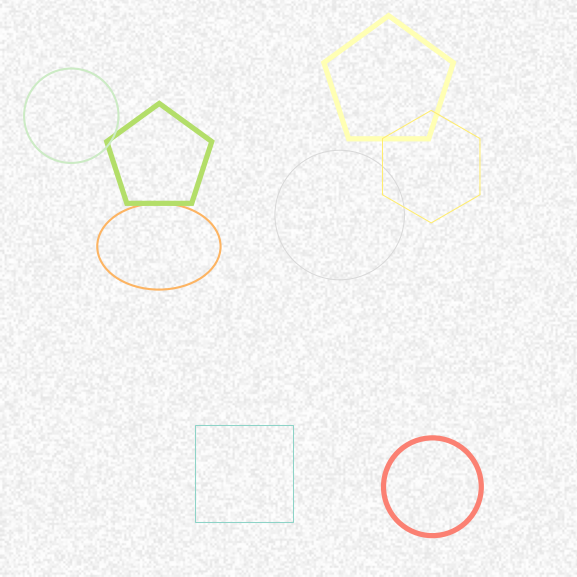[{"shape": "square", "thickness": 0.5, "radius": 0.42, "center": [0.422, 0.179]}, {"shape": "pentagon", "thickness": 2.5, "radius": 0.59, "center": [0.673, 0.854]}, {"shape": "circle", "thickness": 2.5, "radius": 0.42, "center": [0.749, 0.156]}, {"shape": "oval", "thickness": 1, "radius": 0.53, "center": [0.275, 0.572]}, {"shape": "pentagon", "thickness": 2.5, "radius": 0.48, "center": [0.276, 0.724]}, {"shape": "circle", "thickness": 0.5, "radius": 0.56, "center": [0.588, 0.627]}, {"shape": "circle", "thickness": 1, "radius": 0.41, "center": [0.123, 0.799]}, {"shape": "hexagon", "thickness": 0.5, "radius": 0.49, "center": [0.747, 0.711]}]